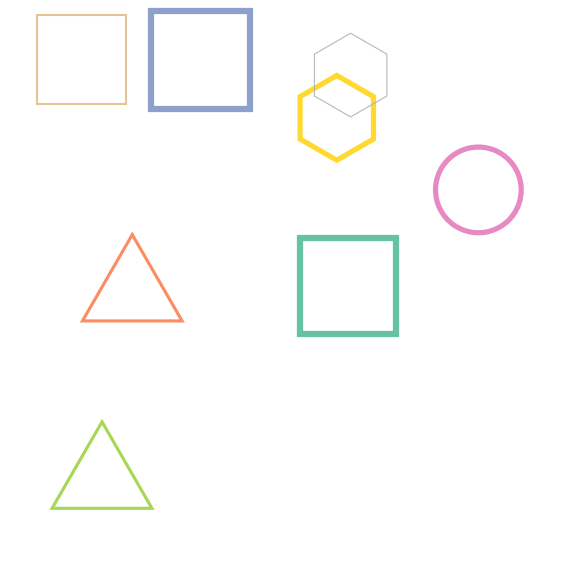[{"shape": "square", "thickness": 3, "radius": 0.42, "center": [0.602, 0.503]}, {"shape": "triangle", "thickness": 1.5, "radius": 0.5, "center": [0.229, 0.493]}, {"shape": "square", "thickness": 3, "radius": 0.43, "center": [0.347, 0.896]}, {"shape": "circle", "thickness": 2.5, "radius": 0.37, "center": [0.828, 0.67]}, {"shape": "triangle", "thickness": 1.5, "radius": 0.5, "center": [0.177, 0.169]}, {"shape": "hexagon", "thickness": 2.5, "radius": 0.37, "center": [0.583, 0.795]}, {"shape": "square", "thickness": 1, "radius": 0.39, "center": [0.141, 0.897]}, {"shape": "hexagon", "thickness": 0.5, "radius": 0.36, "center": [0.607, 0.869]}]